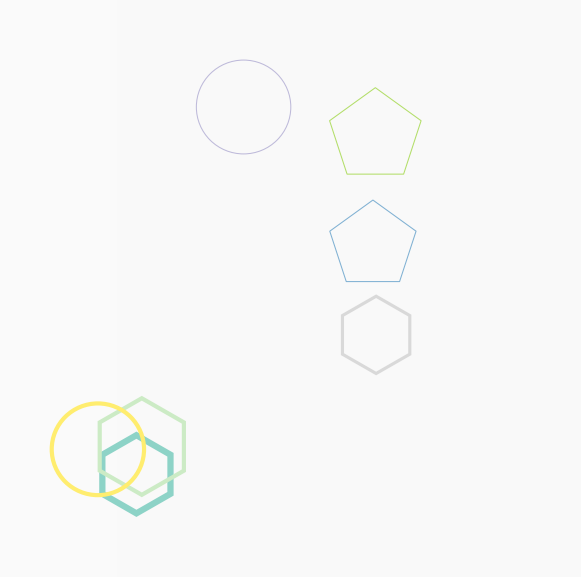[{"shape": "hexagon", "thickness": 3, "radius": 0.34, "center": [0.235, 0.178]}, {"shape": "circle", "thickness": 0.5, "radius": 0.41, "center": [0.419, 0.814]}, {"shape": "pentagon", "thickness": 0.5, "radius": 0.39, "center": [0.642, 0.575]}, {"shape": "pentagon", "thickness": 0.5, "radius": 0.41, "center": [0.646, 0.765]}, {"shape": "hexagon", "thickness": 1.5, "radius": 0.33, "center": [0.647, 0.419]}, {"shape": "hexagon", "thickness": 2, "radius": 0.42, "center": [0.244, 0.226]}, {"shape": "circle", "thickness": 2, "radius": 0.4, "center": [0.168, 0.221]}]